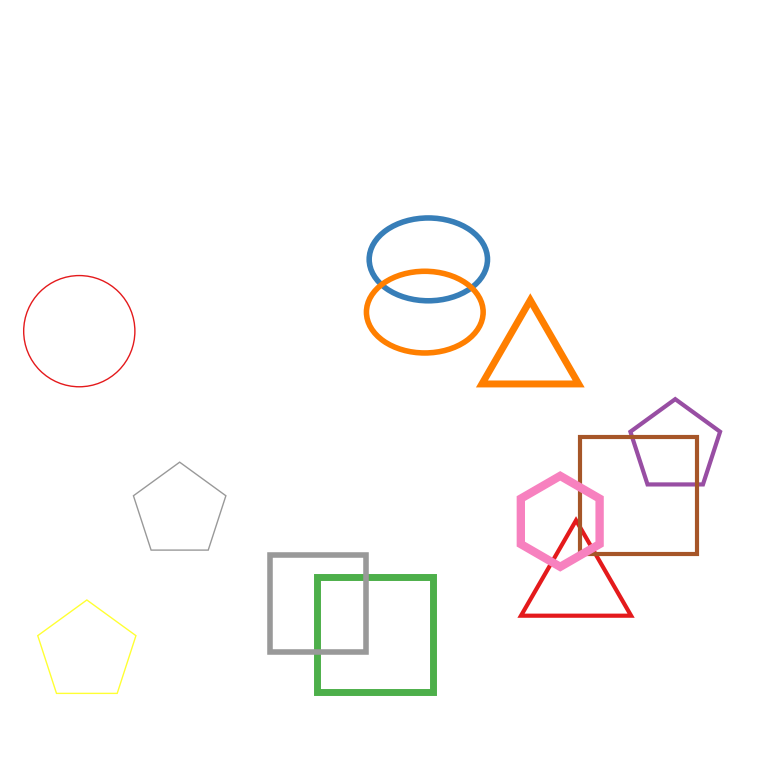[{"shape": "circle", "thickness": 0.5, "radius": 0.36, "center": [0.103, 0.57]}, {"shape": "triangle", "thickness": 1.5, "radius": 0.41, "center": [0.748, 0.242]}, {"shape": "oval", "thickness": 2, "radius": 0.38, "center": [0.556, 0.663]}, {"shape": "square", "thickness": 2.5, "radius": 0.37, "center": [0.487, 0.176]}, {"shape": "pentagon", "thickness": 1.5, "radius": 0.31, "center": [0.877, 0.42]}, {"shape": "oval", "thickness": 2, "radius": 0.38, "center": [0.552, 0.595]}, {"shape": "triangle", "thickness": 2.5, "radius": 0.36, "center": [0.689, 0.538]}, {"shape": "pentagon", "thickness": 0.5, "radius": 0.34, "center": [0.113, 0.154]}, {"shape": "square", "thickness": 1.5, "radius": 0.38, "center": [0.829, 0.357]}, {"shape": "hexagon", "thickness": 3, "radius": 0.3, "center": [0.728, 0.323]}, {"shape": "pentagon", "thickness": 0.5, "radius": 0.32, "center": [0.233, 0.337]}, {"shape": "square", "thickness": 2, "radius": 0.31, "center": [0.413, 0.217]}]